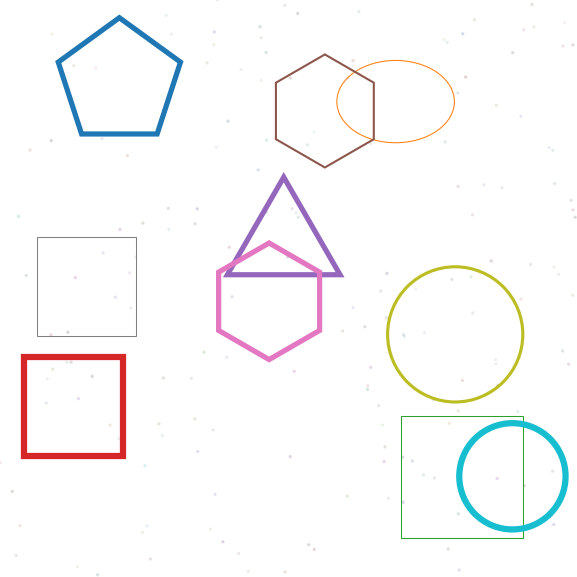[{"shape": "pentagon", "thickness": 2.5, "radius": 0.56, "center": [0.207, 0.857]}, {"shape": "oval", "thickness": 0.5, "radius": 0.51, "center": [0.685, 0.823]}, {"shape": "square", "thickness": 0.5, "radius": 0.53, "center": [0.8, 0.173]}, {"shape": "square", "thickness": 3, "radius": 0.43, "center": [0.127, 0.296]}, {"shape": "triangle", "thickness": 2.5, "radius": 0.56, "center": [0.491, 0.58]}, {"shape": "hexagon", "thickness": 1, "radius": 0.49, "center": [0.563, 0.807]}, {"shape": "hexagon", "thickness": 2.5, "radius": 0.5, "center": [0.466, 0.477]}, {"shape": "square", "thickness": 0.5, "radius": 0.43, "center": [0.149, 0.502]}, {"shape": "circle", "thickness": 1.5, "radius": 0.59, "center": [0.788, 0.42]}, {"shape": "circle", "thickness": 3, "radius": 0.46, "center": [0.887, 0.174]}]